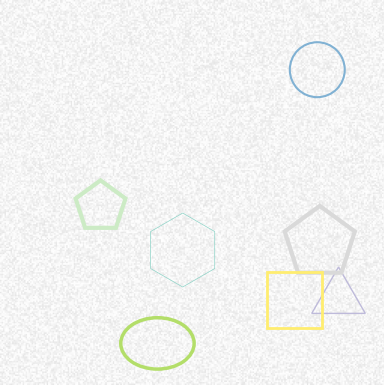[{"shape": "hexagon", "thickness": 0.5, "radius": 0.48, "center": [0.475, 0.351]}, {"shape": "triangle", "thickness": 1, "radius": 0.4, "center": [0.879, 0.226]}, {"shape": "circle", "thickness": 1.5, "radius": 0.36, "center": [0.824, 0.819]}, {"shape": "oval", "thickness": 2.5, "radius": 0.48, "center": [0.409, 0.108]}, {"shape": "pentagon", "thickness": 3, "radius": 0.48, "center": [0.831, 0.369]}, {"shape": "pentagon", "thickness": 3, "radius": 0.34, "center": [0.261, 0.463]}, {"shape": "square", "thickness": 2, "radius": 0.36, "center": [0.765, 0.22]}]